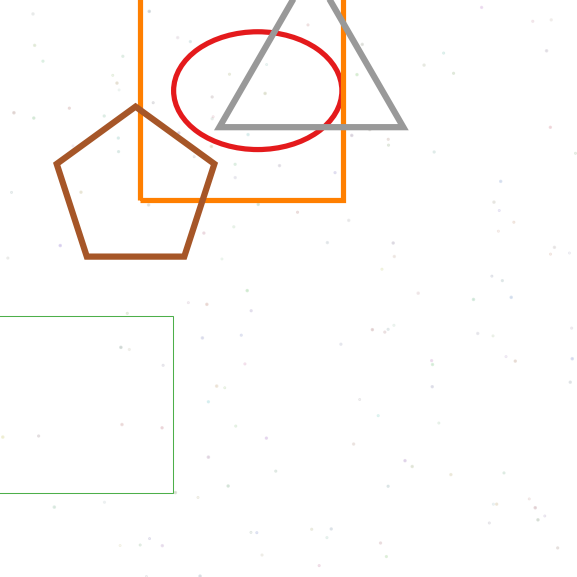[{"shape": "oval", "thickness": 2.5, "radius": 0.73, "center": [0.446, 0.842]}, {"shape": "square", "thickness": 0.5, "radius": 0.77, "center": [0.146, 0.298]}, {"shape": "square", "thickness": 2.5, "radius": 0.88, "center": [0.418, 0.829]}, {"shape": "pentagon", "thickness": 3, "radius": 0.72, "center": [0.235, 0.671]}, {"shape": "triangle", "thickness": 3, "radius": 0.92, "center": [0.539, 0.871]}]